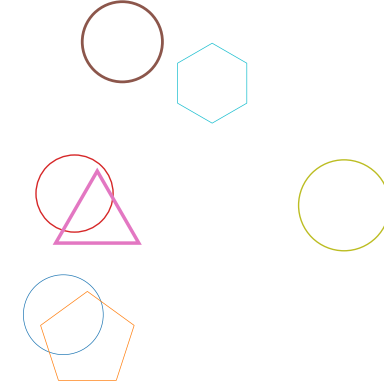[{"shape": "circle", "thickness": 0.5, "radius": 0.52, "center": [0.164, 0.183]}, {"shape": "pentagon", "thickness": 0.5, "radius": 0.64, "center": [0.227, 0.115]}, {"shape": "circle", "thickness": 1, "radius": 0.5, "center": [0.194, 0.497]}, {"shape": "circle", "thickness": 2, "radius": 0.52, "center": [0.318, 0.891]}, {"shape": "triangle", "thickness": 2.5, "radius": 0.62, "center": [0.253, 0.431]}, {"shape": "circle", "thickness": 1, "radius": 0.59, "center": [0.894, 0.467]}, {"shape": "hexagon", "thickness": 0.5, "radius": 0.52, "center": [0.551, 0.784]}]